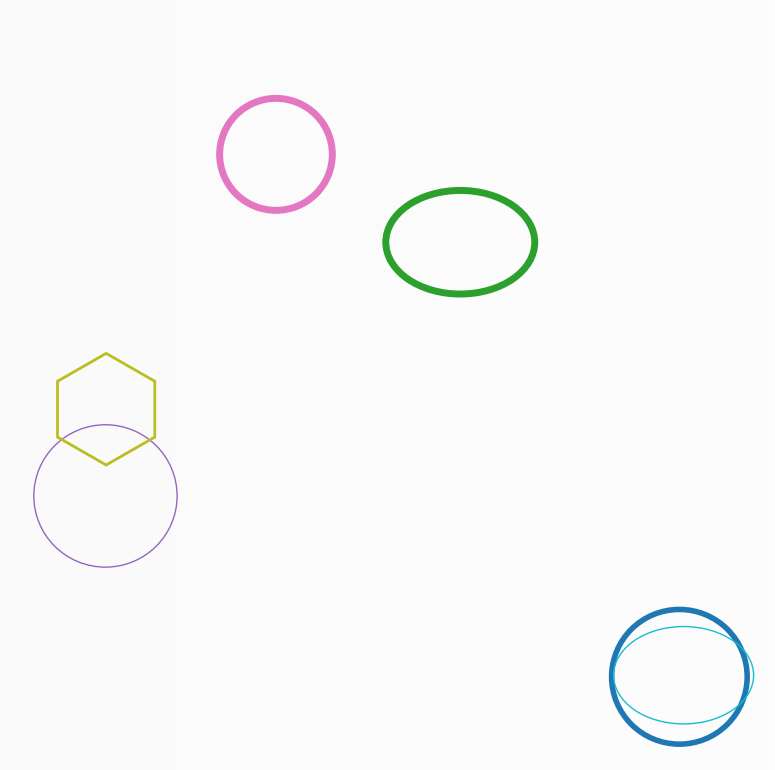[{"shape": "circle", "thickness": 2, "radius": 0.44, "center": [0.877, 0.121]}, {"shape": "oval", "thickness": 2.5, "radius": 0.48, "center": [0.594, 0.685]}, {"shape": "circle", "thickness": 0.5, "radius": 0.46, "center": [0.136, 0.356]}, {"shape": "circle", "thickness": 2.5, "radius": 0.36, "center": [0.356, 0.8]}, {"shape": "hexagon", "thickness": 1, "radius": 0.36, "center": [0.137, 0.469]}, {"shape": "oval", "thickness": 0.5, "radius": 0.45, "center": [0.882, 0.123]}]